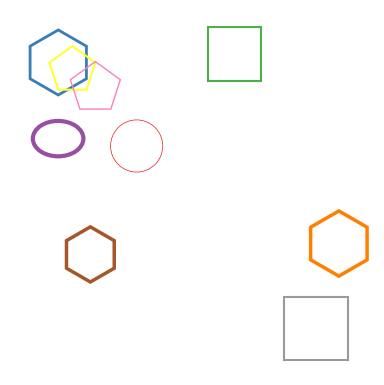[{"shape": "circle", "thickness": 0.5, "radius": 0.34, "center": [0.355, 0.621]}, {"shape": "hexagon", "thickness": 2, "radius": 0.42, "center": [0.151, 0.838]}, {"shape": "square", "thickness": 1.5, "radius": 0.35, "center": [0.609, 0.86]}, {"shape": "oval", "thickness": 3, "radius": 0.33, "center": [0.151, 0.64]}, {"shape": "hexagon", "thickness": 2.5, "radius": 0.42, "center": [0.88, 0.367]}, {"shape": "pentagon", "thickness": 1.5, "radius": 0.31, "center": [0.188, 0.818]}, {"shape": "hexagon", "thickness": 2.5, "radius": 0.36, "center": [0.235, 0.339]}, {"shape": "pentagon", "thickness": 1, "radius": 0.34, "center": [0.248, 0.772]}, {"shape": "square", "thickness": 1.5, "radius": 0.41, "center": [0.821, 0.147]}]